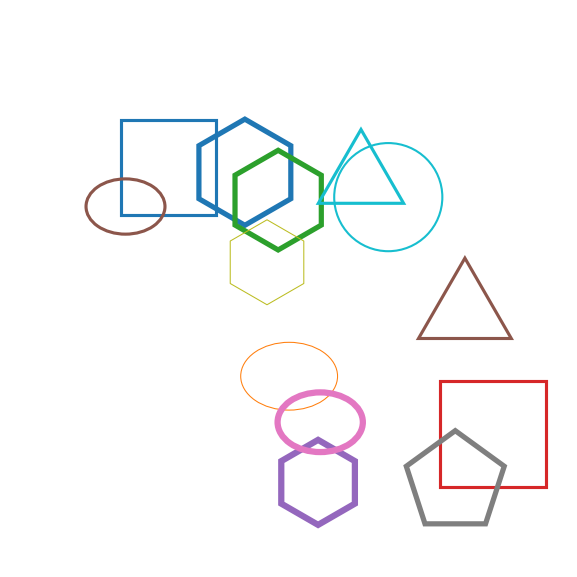[{"shape": "hexagon", "thickness": 2.5, "radius": 0.46, "center": [0.424, 0.701]}, {"shape": "square", "thickness": 1.5, "radius": 0.41, "center": [0.291, 0.709]}, {"shape": "oval", "thickness": 0.5, "radius": 0.42, "center": [0.501, 0.348]}, {"shape": "hexagon", "thickness": 2.5, "radius": 0.43, "center": [0.482, 0.653]}, {"shape": "square", "thickness": 1.5, "radius": 0.46, "center": [0.854, 0.248]}, {"shape": "hexagon", "thickness": 3, "radius": 0.37, "center": [0.551, 0.164]}, {"shape": "oval", "thickness": 1.5, "radius": 0.34, "center": [0.217, 0.642]}, {"shape": "triangle", "thickness": 1.5, "radius": 0.46, "center": [0.805, 0.459]}, {"shape": "oval", "thickness": 3, "radius": 0.37, "center": [0.554, 0.268]}, {"shape": "pentagon", "thickness": 2.5, "radius": 0.45, "center": [0.788, 0.164]}, {"shape": "hexagon", "thickness": 0.5, "radius": 0.37, "center": [0.462, 0.545]}, {"shape": "circle", "thickness": 1, "radius": 0.47, "center": [0.672, 0.658]}, {"shape": "triangle", "thickness": 1.5, "radius": 0.43, "center": [0.625, 0.69]}]